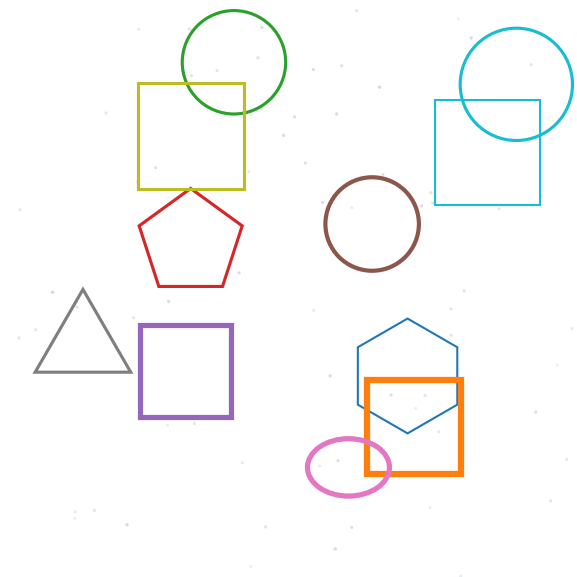[{"shape": "hexagon", "thickness": 1, "radius": 0.5, "center": [0.706, 0.348]}, {"shape": "square", "thickness": 3, "radius": 0.41, "center": [0.717, 0.259]}, {"shape": "circle", "thickness": 1.5, "radius": 0.45, "center": [0.405, 0.891]}, {"shape": "pentagon", "thickness": 1.5, "radius": 0.47, "center": [0.33, 0.579]}, {"shape": "square", "thickness": 2.5, "radius": 0.4, "center": [0.321, 0.357]}, {"shape": "circle", "thickness": 2, "radius": 0.4, "center": [0.644, 0.611]}, {"shape": "oval", "thickness": 2.5, "radius": 0.35, "center": [0.603, 0.19]}, {"shape": "triangle", "thickness": 1.5, "radius": 0.48, "center": [0.144, 0.402]}, {"shape": "square", "thickness": 1.5, "radius": 0.46, "center": [0.331, 0.763]}, {"shape": "square", "thickness": 1, "radius": 0.45, "center": [0.844, 0.735]}, {"shape": "circle", "thickness": 1.5, "radius": 0.49, "center": [0.894, 0.853]}]